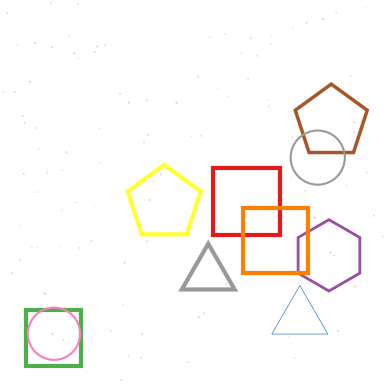[{"shape": "square", "thickness": 3, "radius": 0.44, "center": [0.639, 0.475]}, {"shape": "triangle", "thickness": 0.5, "radius": 0.42, "center": [0.779, 0.174]}, {"shape": "square", "thickness": 3, "radius": 0.36, "center": [0.139, 0.121]}, {"shape": "hexagon", "thickness": 2, "radius": 0.46, "center": [0.854, 0.337]}, {"shape": "square", "thickness": 3, "radius": 0.42, "center": [0.716, 0.375]}, {"shape": "pentagon", "thickness": 3, "radius": 0.5, "center": [0.427, 0.472]}, {"shape": "pentagon", "thickness": 2.5, "radius": 0.49, "center": [0.86, 0.683]}, {"shape": "circle", "thickness": 1.5, "radius": 0.34, "center": [0.14, 0.133]}, {"shape": "circle", "thickness": 1.5, "radius": 0.35, "center": [0.825, 0.591]}, {"shape": "triangle", "thickness": 3, "radius": 0.4, "center": [0.541, 0.288]}]